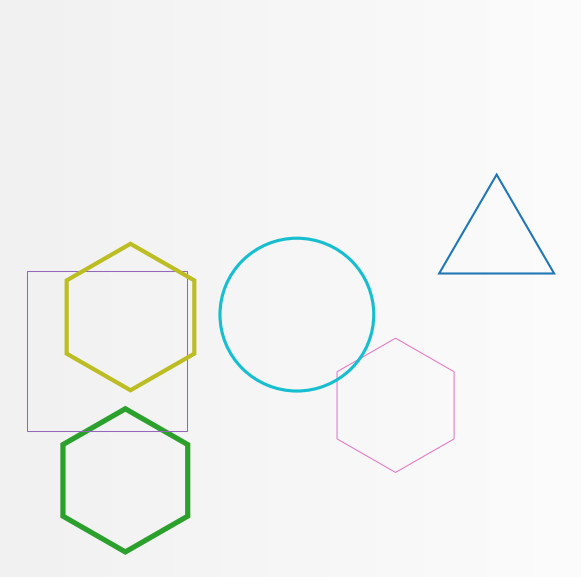[{"shape": "triangle", "thickness": 1, "radius": 0.57, "center": [0.854, 0.583]}, {"shape": "hexagon", "thickness": 2.5, "radius": 0.62, "center": [0.216, 0.167]}, {"shape": "square", "thickness": 0.5, "radius": 0.69, "center": [0.184, 0.391]}, {"shape": "hexagon", "thickness": 0.5, "radius": 0.58, "center": [0.681, 0.297]}, {"shape": "hexagon", "thickness": 2, "radius": 0.63, "center": [0.224, 0.45]}, {"shape": "circle", "thickness": 1.5, "radius": 0.66, "center": [0.511, 0.454]}]